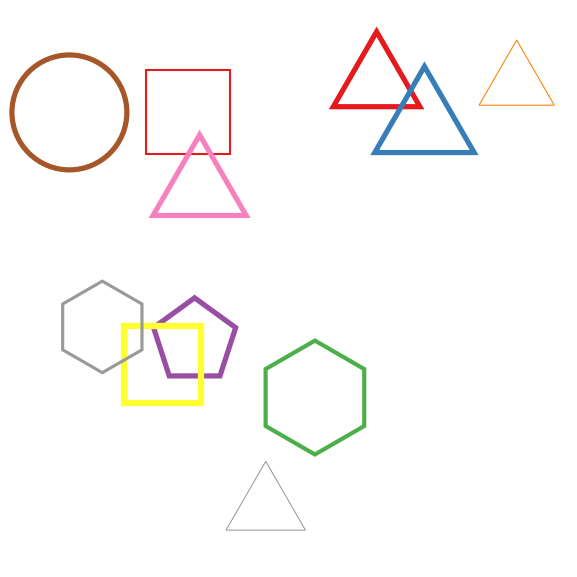[{"shape": "square", "thickness": 1, "radius": 0.36, "center": [0.326, 0.806]}, {"shape": "triangle", "thickness": 2.5, "radius": 0.43, "center": [0.652, 0.858]}, {"shape": "triangle", "thickness": 2.5, "radius": 0.5, "center": [0.735, 0.785]}, {"shape": "hexagon", "thickness": 2, "radius": 0.49, "center": [0.545, 0.311]}, {"shape": "pentagon", "thickness": 2.5, "radius": 0.37, "center": [0.337, 0.409]}, {"shape": "triangle", "thickness": 0.5, "radius": 0.38, "center": [0.895, 0.855]}, {"shape": "square", "thickness": 3, "radius": 0.34, "center": [0.282, 0.368]}, {"shape": "circle", "thickness": 2.5, "radius": 0.5, "center": [0.12, 0.804]}, {"shape": "triangle", "thickness": 2.5, "radius": 0.47, "center": [0.346, 0.673]}, {"shape": "triangle", "thickness": 0.5, "radius": 0.4, "center": [0.46, 0.121]}, {"shape": "hexagon", "thickness": 1.5, "radius": 0.4, "center": [0.177, 0.433]}]